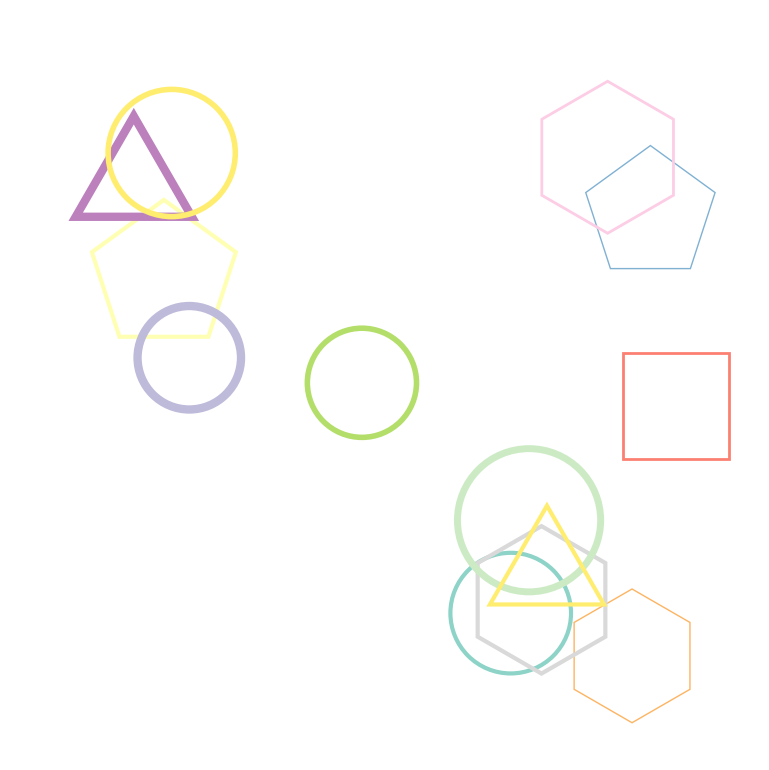[{"shape": "circle", "thickness": 1.5, "radius": 0.39, "center": [0.663, 0.204]}, {"shape": "pentagon", "thickness": 1.5, "radius": 0.49, "center": [0.213, 0.642]}, {"shape": "circle", "thickness": 3, "radius": 0.34, "center": [0.246, 0.535]}, {"shape": "square", "thickness": 1, "radius": 0.34, "center": [0.878, 0.473]}, {"shape": "pentagon", "thickness": 0.5, "radius": 0.44, "center": [0.845, 0.723]}, {"shape": "hexagon", "thickness": 0.5, "radius": 0.43, "center": [0.821, 0.148]}, {"shape": "circle", "thickness": 2, "radius": 0.35, "center": [0.47, 0.503]}, {"shape": "hexagon", "thickness": 1, "radius": 0.49, "center": [0.789, 0.796]}, {"shape": "hexagon", "thickness": 1.5, "radius": 0.48, "center": [0.703, 0.221]}, {"shape": "triangle", "thickness": 3, "radius": 0.44, "center": [0.174, 0.762]}, {"shape": "circle", "thickness": 2.5, "radius": 0.46, "center": [0.687, 0.324]}, {"shape": "circle", "thickness": 2, "radius": 0.41, "center": [0.223, 0.801]}, {"shape": "triangle", "thickness": 1.5, "radius": 0.43, "center": [0.71, 0.258]}]